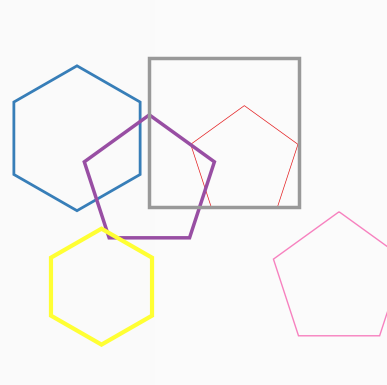[{"shape": "pentagon", "thickness": 0.5, "radius": 0.73, "center": [0.631, 0.58]}, {"shape": "hexagon", "thickness": 2, "radius": 0.94, "center": [0.199, 0.641]}, {"shape": "pentagon", "thickness": 2.5, "radius": 0.88, "center": [0.385, 0.525]}, {"shape": "hexagon", "thickness": 3, "radius": 0.75, "center": [0.262, 0.255]}, {"shape": "pentagon", "thickness": 1, "radius": 0.89, "center": [0.875, 0.272]}, {"shape": "square", "thickness": 2.5, "radius": 0.97, "center": [0.577, 0.656]}]